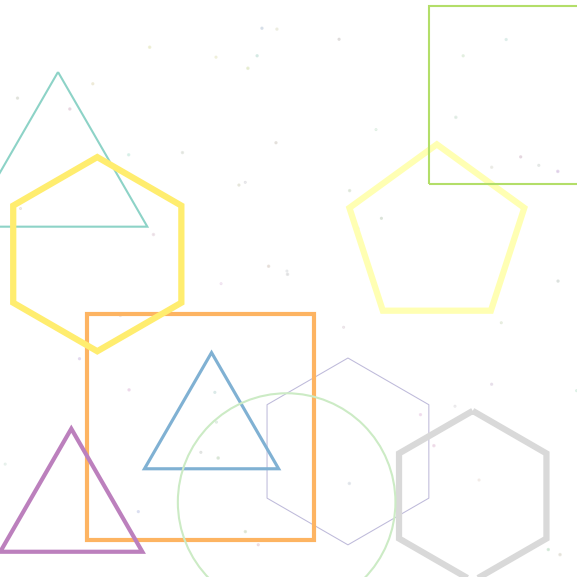[{"shape": "triangle", "thickness": 1, "radius": 0.89, "center": [0.1, 0.696]}, {"shape": "pentagon", "thickness": 3, "radius": 0.8, "center": [0.756, 0.59]}, {"shape": "hexagon", "thickness": 0.5, "radius": 0.81, "center": [0.603, 0.217]}, {"shape": "triangle", "thickness": 1.5, "radius": 0.67, "center": [0.366, 0.254]}, {"shape": "square", "thickness": 2, "radius": 0.98, "center": [0.347, 0.259]}, {"shape": "square", "thickness": 1, "radius": 0.77, "center": [0.896, 0.834]}, {"shape": "hexagon", "thickness": 3, "radius": 0.74, "center": [0.819, 0.14]}, {"shape": "triangle", "thickness": 2, "radius": 0.71, "center": [0.123, 0.115]}, {"shape": "circle", "thickness": 1, "radius": 0.94, "center": [0.496, 0.13]}, {"shape": "hexagon", "thickness": 3, "radius": 0.84, "center": [0.168, 0.559]}]